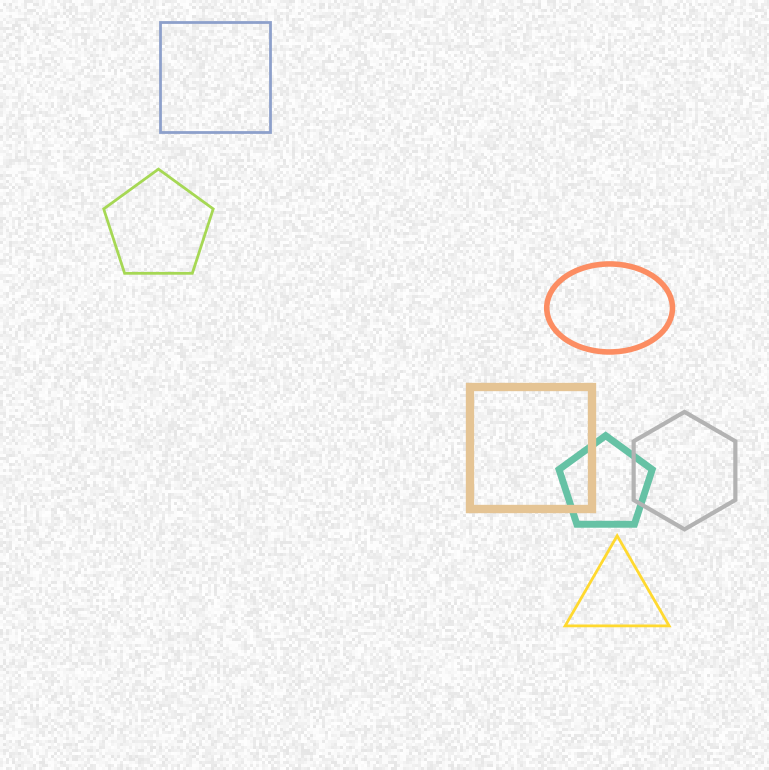[{"shape": "pentagon", "thickness": 2.5, "radius": 0.32, "center": [0.787, 0.371]}, {"shape": "oval", "thickness": 2, "radius": 0.41, "center": [0.792, 0.6]}, {"shape": "square", "thickness": 1, "radius": 0.36, "center": [0.279, 0.9]}, {"shape": "pentagon", "thickness": 1, "radius": 0.37, "center": [0.206, 0.706]}, {"shape": "triangle", "thickness": 1, "radius": 0.39, "center": [0.802, 0.226]}, {"shape": "square", "thickness": 3, "radius": 0.4, "center": [0.69, 0.418]}, {"shape": "hexagon", "thickness": 1.5, "radius": 0.38, "center": [0.889, 0.389]}]